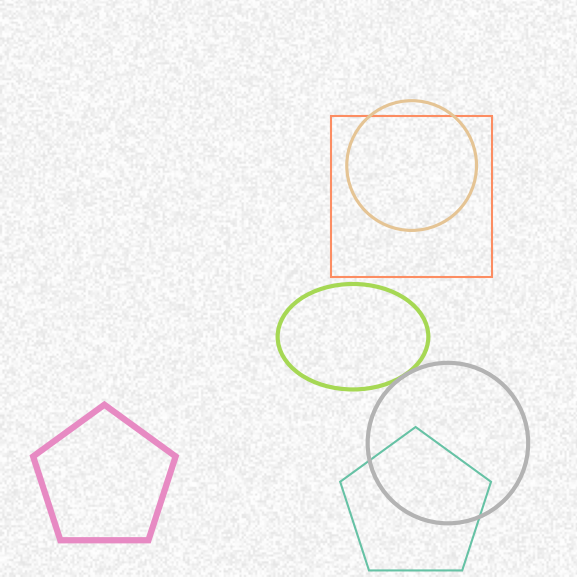[{"shape": "pentagon", "thickness": 1, "radius": 0.69, "center": [0.72, 0.122]}, {"shape": "square", "thickness": 1, "radius": 0.7, "center": [0.712, 0.66]}, {"shape": "pentagon", "thickness": 3, "radius": 0.65, "center": [0.181, 0.169]}, {"shape": "oval", "thickness": 2, "radius": 0.65, "center": [0.611, 0.416]}, {"shape": "circle", "thickness": 1.5, "radius": 0.56, "center": [0.713, 0.712]}, {"shape": "circle", "thickness": 2, "radius": 0.69, "center": [0.776, 0.232]}]